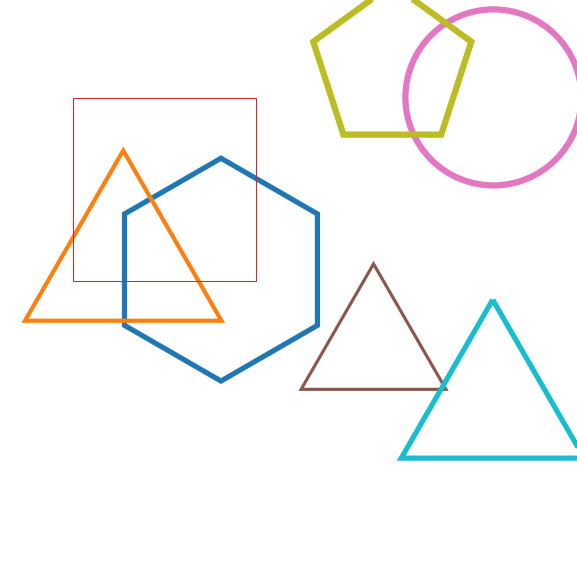[{"shape": "hexagon", "thickness": 2.5, "radius": 0.96, "center": [0.383, 0.532]}, {"shape": "triangle", "thickness": 2, "radius": 0.98, "center": [0.213, 0.542]}, {"shape": "square", "thickness": 0.5, "radius": 0.79, "center": [0.285, 0.671]}, {"shape": "triangle", "thickness": 1.5, "radius": 0.72, "center": [0.647, 0.397]}, {"shape": "circle", "thickness": 3, "radius": 0.76, "center": [0.854, 0.83]}, {"shape": "pentagon", "thickness": 3, "radius": 0.72, "center": [0.679, 0.882]}, {"shape": "triangle", "thickness": 2.5, "radius": 0.91, "center": [0.853, 0.297]}]